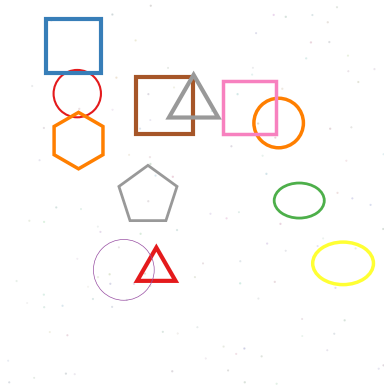[{"shape": "circle", "thickness": 1.5, "radius": 0.31, "center": [0.201, 0.757]}, {"shape": "triangle", "thickness": 3, "radius": 0.29, "center": [0.406, 0.299]}, {"shape": "square", "thickness": 3, "radius": 0.35, "center": [0.191, 0.88]}, {"shape": "oval", "thickness": 2, "radius": 0.33, "center": [0.777, 0.479]}, {"shape": "circle", "thickness": 0.5, "radius": 0.39, "center": [0.322, 0.299]}, {"shape": "circle", "thickness": 2.5, "radius": 0.32, "center": [0.724, 0.68]}, {"shape": "hexagon", "thickness": 2.5, "radius": 0.37, "center": [0.204, 0.635]}, {"shape": "oval", "thickness": 2.5, "radius": 0.39, "center": [0.891, 0.316]}, {"shape": "square", "thickness": 3, "radius": 0.37, "center": [0.427, 0.725]}, {"shape": "square", "thickness": 2.5, "radius": 0.34, "center": [0.648, 0.721]}, {"shape": "triangle", "thickness": 3, "radius": 0.37, "center": [0.503, 0.732]}, {"shape": "pentagon", "thickness": 2, "radius": 0.4, "center": [0.384, 0.491]}]